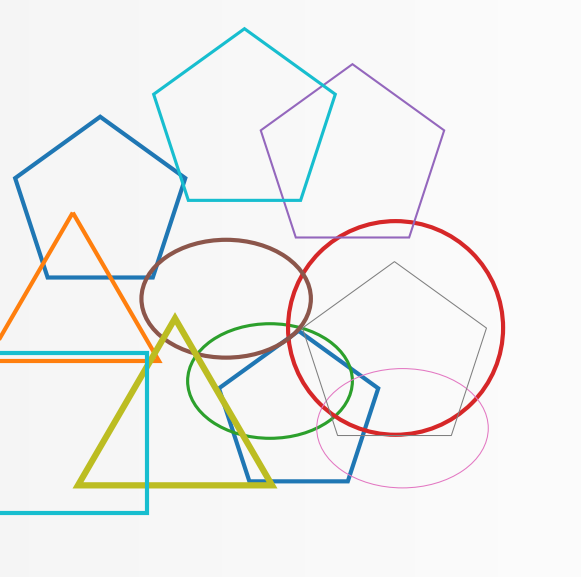[{"shape": "pentagon", "thickness": 2, "radius": 0.72, "center": [0.514, 0.282]}, {"shape": "pentagon", "thickness": 2, "radius": 0.77, "center": [0.172, 0.643]}, {"shape": "triangle", "thickness": 2, "radius": 0.86, "center": [0.125, 0.46]}, {"shape": "oval", "thickness": 1.5, "radius": 0.71, "center": [0.465, 0.339]}, {"shape": "circle", "thickness": 2, "radius": 0.92, "center": [0.681, 0.431]}, {"shape": "pentagon", "thickness": 1, "radius": 0.83, "center": [0.606, 0.722]}, {"shape": "oval", "thickness": 2, "radius": 0.73, "center": [0.389, 0.482]}, {"shape": "oval", "thickness": 0.5, "radius": 0.74, "center": [0.692, 0.258]}, {"shape": "pentagon", "thickness": 0.5, "radius": 0.83, "center": [0.679, 0.38]}, {"shape": "triangle", "thickness": 3, "radius": 0.96, "center": [0.301, 0.255]}, {"shape": "square", "thickness": 2, "radius": 0.69, "center": [0.115, 0.249]}, {"shape": "pentagon", "thickness": 1.5, "radius": 0.82, "center": [0.421, 0.785]}]